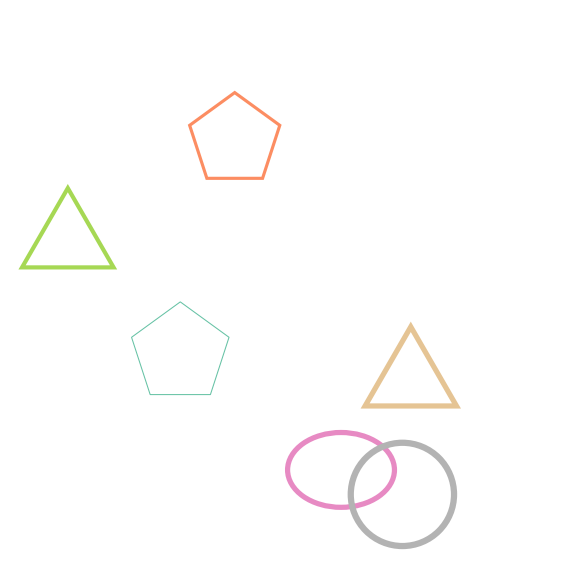[{"shape": "pentagon", "thickness": 0.5, "radius": 0.44, "center": [0.312, 0.388]}, {"shape": "pentagon", "thickness": 1.5, "radius": 0.41, "center": [0.406, 0.757]}, {"shape": "oval", "thickness": 2.5, "radius": 0.46, "center": [0.591, 0.185]}, {"shape": "triangle", "thickness": 2, "radius": 0.46, "center": [0.117, 0.582]}, {"shape": "triangle", "thickness": 2.5, "radius": 0.46, "center": [0.711, 0.342]}, {"shape": "circle", "thickness": 3, "radius": 0.45, "center": [0.697, 0.143]}]